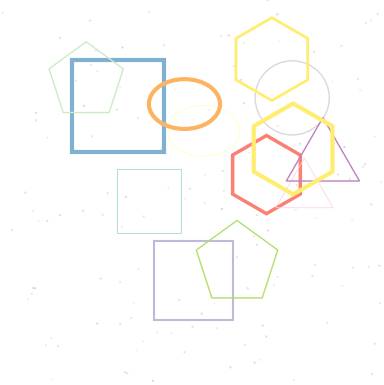[{"shape": "square", "thickness": 0.5, "radius": 0.41, "center": [0.387, 0.478]}, {"shape": "oval", "thickness": 0.5, "radius": 0.47, "center": [0.529, 0.66]}, {"shape": "square", "thickness": 1.5, "radius": 0.51, "center": [0.504, 0.271]}, {"shape": "hexagon", "thickness": 2.5, "radius": 0.51, "center": [0.692, 0.547]}, {"shape": "square", "thickness": 3, "radius": 0.6, "center": [0.307, 0.725]}, {"shape": "oval", "thickness": 3, "radius": 0.46, "center": [0.479, 0.73]}, {"shape": "pentagon", "thickness": 1, "radius": 0.56, "center": [0.616, 0.316]}, {"shape": "triangle", "thickness": 0.5, "radius": 0.43, "center": [0.791, 0.503]}, {"shape": "circle", "thickness": 1, "radius": 0.48, "center": [0.759, 0.746]}, {"shape": "triangle", "thickness": 1, "radius": 0.55, "center": [0.839, 0.585]}, {"shape": "pentagon", "thickness": 1, "radius": 0.51, "center": [0.224, 0.79]}, {"shape": "hexagon", "thickness": 3, "radius": 0.59, "center": [0.761, 0.613]}, {"shape": "hexagon", "thickness": 2, "radius": 0.54, "center": [0.706, 0.846]}]